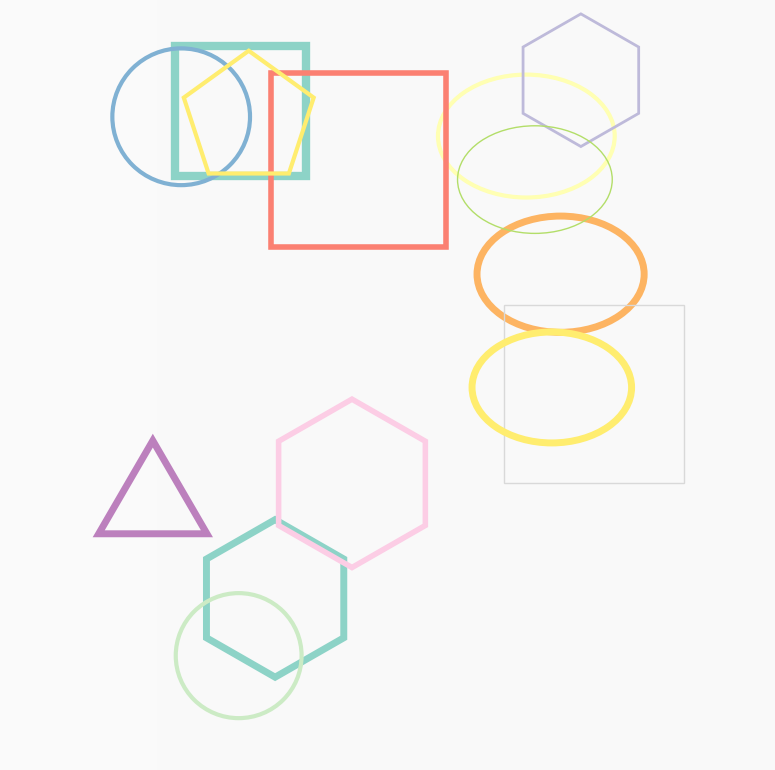[{"shape": "square", "thickness": 3, "radius": 0.42, "center": [0.311, 0.856]}, {"shape": "hexagon", "thickness": 2.5, "radius": 0.51, "center": [0.355, 0.223]}, {"shape": "oval", "thickness": 1.5, "radius": 0.57, "center": [0.679, 0.823]}, {"shape": "hexagon", "thickness": 1, "radius": 0.43, "center": [0.75, 0.896]}, {"shape": "square", "thickness": 2, "radius": 0.56, "center": [0.463, 0.793]}, {"shape": "circle", "thickness": 1.5, "radius": 0.44, "center": [0.234, 0.848]}, {"shape": "oval", "thickness": 2.5, "radius": 0.54, "center": [0.723, 0.644]}, {"shape": "oval", "thickness": 0.5, "radius": 0.5, "center": [0.69, 0.767]}, {"shape": "hexagon", "thickness": 2, "radius": 0.55, "center": [0.454, 0.372]}, {"shape": "square", "thickness": 0.5, "radius": 0.58, "center": [0.766, 0.488]}, {"shape": "triangle", "thickness": 2.5, "radius": 0.4, "center": [0.197, 0.347]}, {"shape": "circle", "thickness": 1.5, "radius": 0.41, "center": [0.308, 0.149]}, {"shape": "pentagon", "thickness": 1.5, "radius": 0.44, "center": [0.321, 0.846]}, {"shape": "oval", "thickness": 2.5, "radius": 0.51, "center": [0.712, 0.497]}]